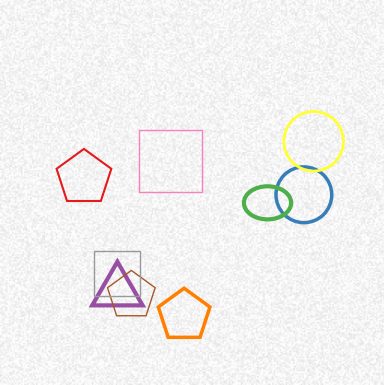[{"shape": "pentagon", "thickness": 1.5, "radius": 0.37, "center": [0.218, 0.538]}, {"shape": "circle", "thickness": 2.5, "radius": 0.36, "center": [0.789, 0.494]}, {"shape": "oval", "thickness": 3, "radius": 0.31, "center": [0.695, 0.473]}, {"shape": "triangle", "thickness": 3, "radius": 0.38, "center": [0.305, 0.245]}, {"shape": "pentagon", "thickness": 2.5, "radius": 0.35, "center": [0.478, 0.181]}, {"shape": "circle", "thickness": 2, "radius": 0.39, "center": [0.815, 0.633]}, {"shape": "pentagon", "thickness": 1, "radius": 0.33, "center": [0.341, 0.233]}, {"shape": "square", "thickness": 1, "radius": 0.41, "center": [0.443, 0.581]}, {"shape": "square", "thickness": 1, "radius": 0.29, "center": [0.304, 0.289]}]